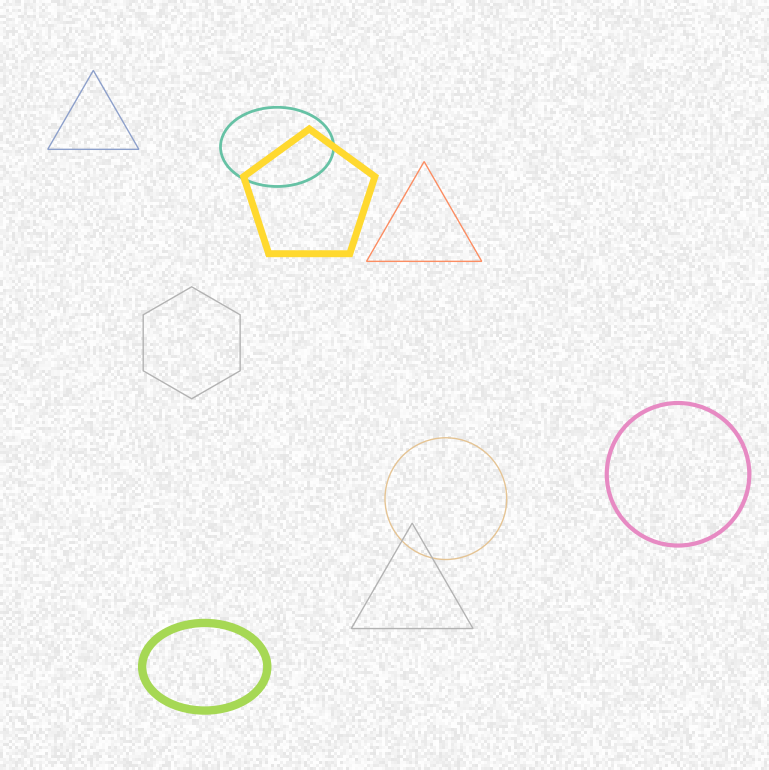[{"shape": "oval", "thickness": 1, "radius": 0.37, "center": [0.36, 0.809]}, {"shape": "triangle", "thickness": 0.5, "radius": 0.43, "center": [0.551, 0.704]}, {"shape": "triangle", "thickness": 0.5, "radius": 0.34, "center": [0.121, 0.84]}, {"shape": "circle", "thickness": 1.5, "radius": 0.46, "center": [0.881, 0.384]}, {"shape": "oval", "thickness": 3, "radius": 0.41, "center": [0.266, 0.134]}, {"shape": "pentagon", "thickness": 2.5, "radius": 0.45, "center": [0.402, 0.743]}, {"shape": "circle", "thickness": 0.5, "radius": 0.4, "center": [0.579, 0.352]}, {"shape": "triangle", "thickness": 0.5, "radius": 0.46, "center": [0.535, 0.229]}, {"shape": "hexagon", "thickness": 0.5, "radius": 0.36, "center": [0.249, 0.555]}]